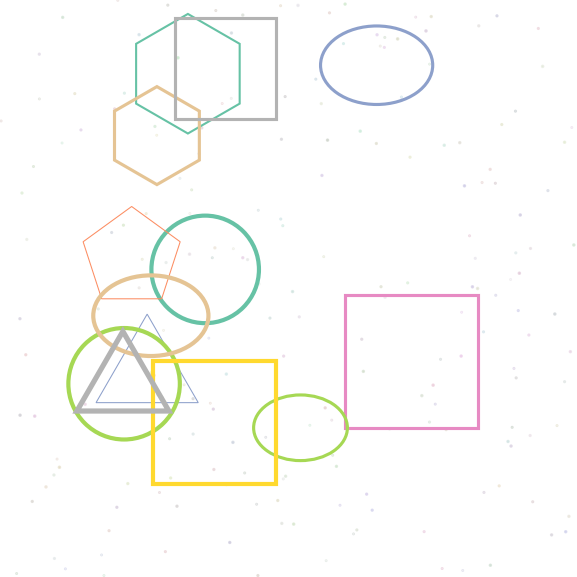[{"shape": "circle", "thickness": 2, "radius": 0.47, "center": [0.355, 0.533]}, {"shape": "hexagon", "thickness": 1, "radius": 0.52, "center": [0.325, 0.871]}, {"shape": "pentagon", "thickness": 0.5, "radius": 0.44, "center": [0.228, 0.553]}, {"shape": "triangle", "thickness": 0.5, "radius": 0.51, "center": [0.255, 0.353]}, {"shape": "oval", "thickness": 1.5, "radius": 0.49, "center": [0.652, 0.886]}, {"shape": "square", "thickness": 1.5, "radius": 0.57, "center": [0.713, 0.373]}, {"shape": "oval", "thickness": 1.5, "radius": 0.41, "center": [0.52, 0.258]}, {"shape": "circle", "thickness": 2, "radius": 0.48, "center": [0.215, 0.335]}, {"shape": "square", "thickness": 2, "radius": 0.53, "center": [0.372, 0.268]}, {"shape": "oval", "thickness": 2, "radius": 0.5, "center": [0.261, 0.452]}, {"shape": "hexagon", "thickness": 1.5, "radius": 0.42, "center": [0.272, 0.764]}, {"shape": "square", "thickness": 1.5, "radius": 0.44, "center": [0.39, 0.88]}, {"shape": "triangle", "thickness": 2.5, "radius": 0.46, "center": [0.213, 0.333]}]